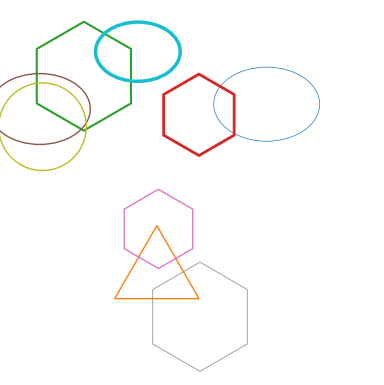[{"shape": "oval", "thickness": 0.5, "radius": 0.69, "center": [0.693, 0.729]}, {"shape": "triangle", "thickness": 1, "radius": 0.63, "center": [0.407, 0.288]}, {"shape": "hexagon", "thickness": 1.5, "radius": 0.71, "center": [0.218, 0.802]}, {"shape": "hexagon", "thickness": 2, "radius": 0.53, "center": [0.517, 0.702]}, {"shape": "oval", "thickness": 1, "radius": 0.66, "center": [0.103, 0.717]}, {"shape": "hexagon", "thickness": 1, "radius": 0.51, "center": [0.412, 0.405]}, {"shape": "hexagon", "thickness": 0.5, "radius": 0.71, "center": [0.519, 0.177]}, {"shape": "circle", "thickness": 1, "radius": 0.57, "center": [0.11, 0.671]}, {"shape": "oval", "thickness": 2.5, "radius": 0.55, "center": [0.358, 0.866]}]